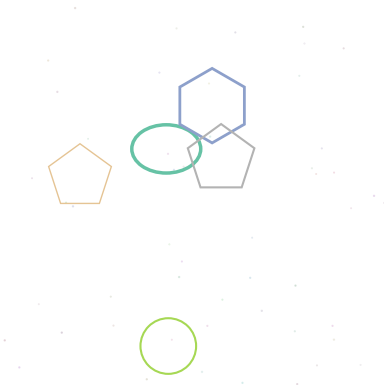[{"shape": "oval", "thickness": 2.5, "radius": 0.45, "center": [0.432, 0.613]}, {"shape": "hexagon", "thickness": 2, "radius": 0.48, "center": [0.551, 0.726]}, {"shape": "circle", "thickness": 1.5, "radius": 0.36, "center": [0.437, 0.101]}, {"shape": "pentagon", "thickness": 1, "radius": 0.43, "center": [0.208, 0.541]}, {"shape": "pentagon", "thickness": 1.5, "radius": 0.45, "center": [0.574, 0.587]}]